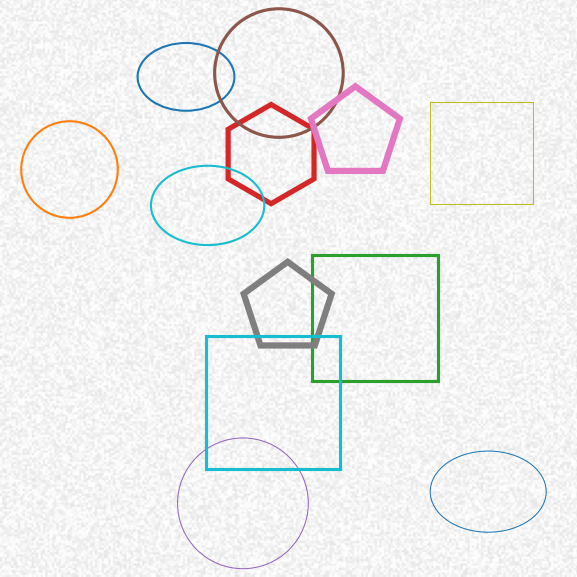[{"shape": "oval", "thickness": 1, "radius": 0.42, "center": [0.322, 0.866]}, {"shape": "oval", "thickness": 0.5, "radius": 0.5, "center": [0.845, 0.148]}, {"shape": "circle", "thickness": 1, "radius": 0.42, "center": [0.12, 0.706]}, {"shape": "square", "thickness": 1.5, "radius": 0.54, "center": [0.649, 0.448]}, {"shape": "hexagon", "thickness": 2.5, "radius": 0.43, "center": [0.469, 0.732]}, {"shape": "circle", "thickness": 0.5, "radius": 0.57, "center": [0.421, 0.128]}, {"shape": "circle", "thickness": 1.5, "radius": 0.56, "center": [0.483, 0.873]}, {"shape": "pentagon", "thickness": 3, "radius": 0.4, "center": [0.615, 0.769]}, {"shape": "pentagon", "thickness": 3, "radius": 0.4, "center": [0.498, 0.466]}, {"shape": "square", "thickness": 0.5, "radius": 0.45, "center": [0.834, 0.734]}, {"shape": "oval", "thickness": 1, "radius": 0.49, "center": [0.36, 0.643]}, {"shape": "square", "thickness": 1.5, "radius": 0.58, "center": [0.473, 0.302]}]